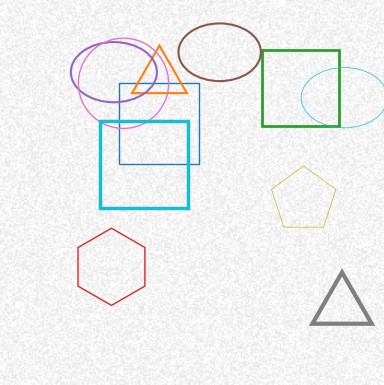[{"shape": "square", "thickness": 1, "radius": 0.52, "center": [0.413, 0.68]}, {"shape": "triangle", "thickness": 1.5, "radius": 0.41, "center": [0.414, 0.799]}, {"shape": "square", "thickness": 2, "radius": 0.5, "center": [0.781, 0.771]}, {"shape": "hexagon", "thickness": 1, "radius": 0.5, "center": [0.29, 0.307]}, {"shape": "oval", "thickness": 1.5, "radius": 0.56, "center": [0.296, 0.813]}, {"shape": "oval", "thickness": 1.5, "radius": 0.54, "center": [0.571, 0.864]}, {"shape": "circle", "thickness": 1, "radius": 0.59, "center": [0.321, 0.784]}, {"shape": "triangle", "thickness": 3, "radius": 0.44, "center": [0.888, 0.204]}, {"shape": "pentagon", "thickness": 0.5, "radius": 0.44, "center": [0.789, 0.481]}, {"shape": "square", "thickness": 2.5, "radius": 0.57, "center": [0.374, 0.573]}, {"shape": "oval", "thickness": 0.5, "radius": 0.56, "center": [0.894, 0.746]}]